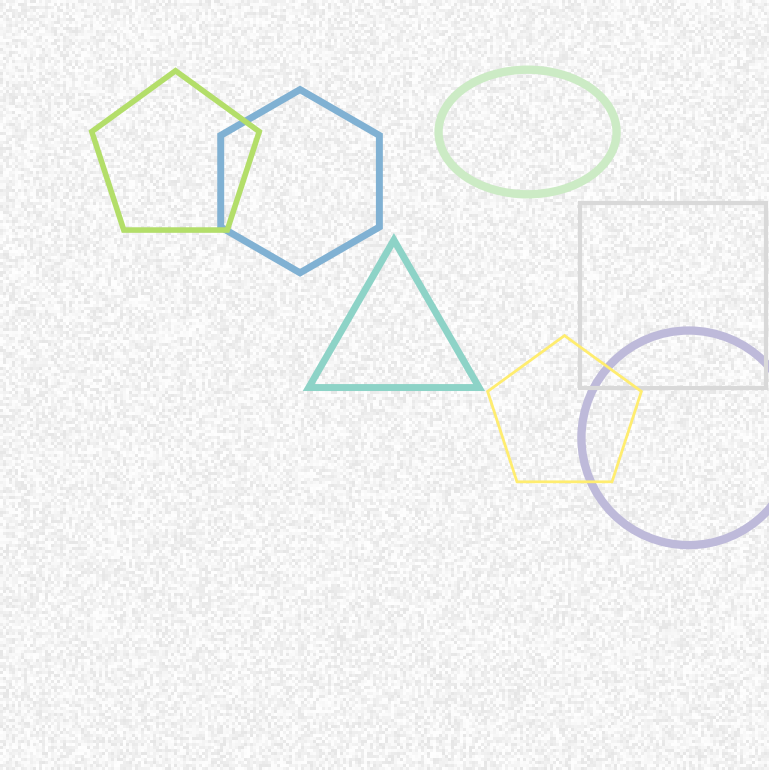[{"shape": "triangle", "thickness": 2.5, "radius": 0.64, "center": [0.512, 0.561]}, {"shape": "circle", "thickness": 3, "radius": 0.7, "center": [0.894, 0.431]}, {"shape": "hexagon", "thickness": 2.5, "radius": 0.59, "center": [0.39, 0.765]}, {"shape": "pentagon", "thickness": 2, "radius": 0.57, "center": [0.228, 0.794]}, {"shape": "square", "thickness": 1.5, "radius": 0.6, "center": [0.874, 0.616]}, {"shape": "oval", "thickness": 3, "radius": 0.58, "center": [0.685, 0.829]}, {"shape": "pentagon", "thickness": 1, "radius": 0.52, "center": [0.733, 0.459]}]